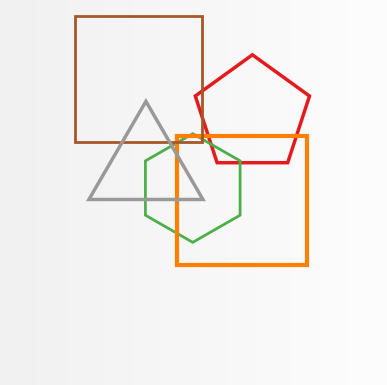[{"shape": "pentagon", "thickness": 2.5, "radius": 0.77, "center": [0.651, 0.703]}, {"shape": "hexagon", "thickness": 2, "radius": 0.71, "center": [0.497, 0.512]}, {"shape": "square", "thickness": 3, "radius": 0.84, "center": [0.625, 0.479]}, {"shape": "square", "thickness": 2, "radius": 0.82, "center": [0.357, 0.794]}, {"shape": "triangle", "thickness": 2.5, "radius": 0.85, "center": [0.377, 0.567]}]